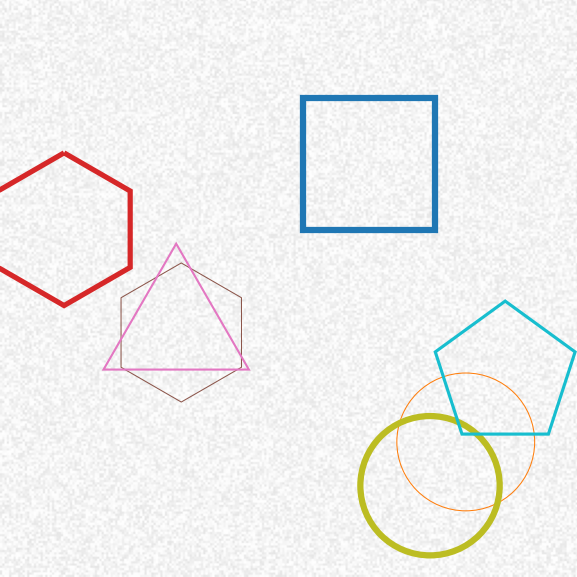[{"shape": "square", "thickness": 3, "radius": 0.57, "center": [0.639, 0.715]}, {"shape": "circle", "thickness": 0.5, "radius": 0.6, "center": [0.806, 0.234]}, {"shape": "hexagon", "thickness": 2.5, "radius": 0.66, "center": [0.111, 0.602]}, {"shape": "hexagon", "thickness": 0.5, "radius": 0.6, "center": [0.314, 0.423]}, {"shape": "triangle", "thickness": 1, "radius": 0.73, "center": [0.305, 0.432]}, {"shape": "circle", "thickness": 3, "radius": 0.6, "center": [0.745, 0.158]}, {"shape": "pentagon", "thickness": 1.5, "radius": 0.64, "center": [0.875, 0.35]}]